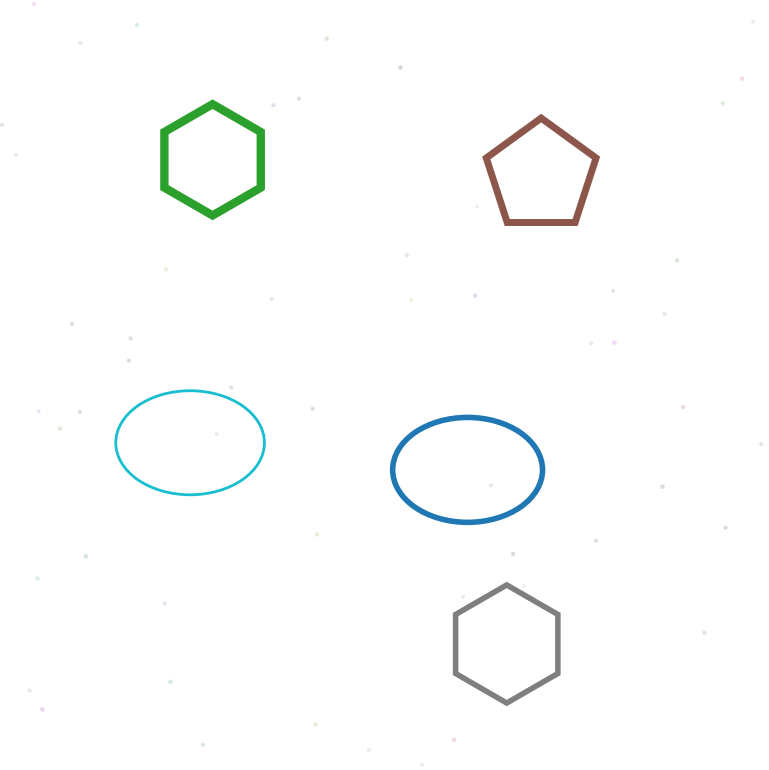[{"shape": "oval", "thickness": 2, "radius": 0.49, "center": [0.607, 0.39]}, {"shape": "hexagon", "thickness": 3, "radius": 0.36, "center": [0.276, 0.792]}, {"shape": "pentagon", "thickness": 2.5, "radius": 0.37, "center": [0.703, 0.772]}, {"shape": "hexagon", "thickness": 2, "radius": 0.38, "center": [0.658, 0.164]}, {"shape": "oval", "thickness": 1, "radius": 0.48, "center": [0.247, 0.425]}]